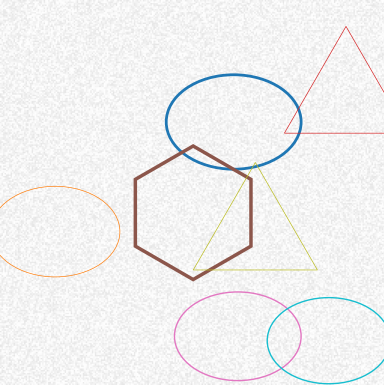[{"shape": "oval", "thickness": 2, "radius": 0.88, "center": [0.607, 0.683]}, {"shape": "oval", "thickness": 0.5, "radius": 0.84, "center": [0.143, 0.398]}, {"shape": "triangle", "thickness": 0.5, "radius": 0.92, "center": [0.899, 0.746]}, {"shape": "hexagon", "thickness": 2.5, "radius": 0.87, "center": [0.502, 0.447]}, {"shape": "oval", "thickness": 1, "radius": 0.82, "center": [0.618, 0.127]}, {"shape": "triangle", "thickness": 0.5, "radius": 0.93, "center": [0.663, 0.392]}, {"shape": "oval", "thickness": 1, "radius": 0.8, "center": [0.854, 0.115]}]